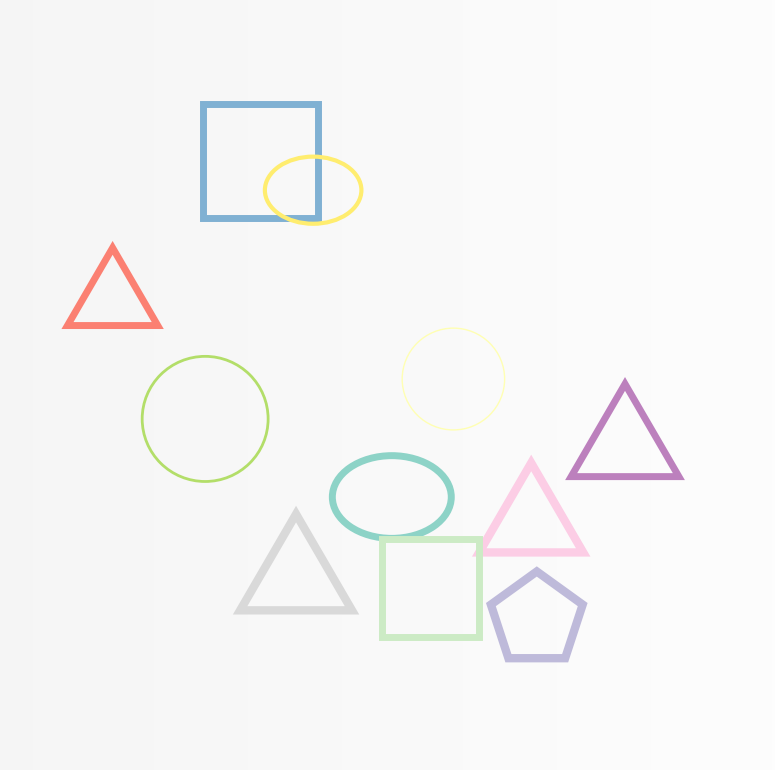[{"shape": "oval", "thickness": 2.5, "radius": 0.38, "center": [0.506, 0.355]}, {"shape": "circle", "thickness": 0.5, "radius": 0.33, "center": [0.585, 0.508]}, {"shape": "pentagon", "thickness": 3, "radius": 0.31, "center": [0.693, 0.196]}, {"shape": "triangle", "thickness": 2.5, "radius": 0.34, "center": [0.145, 0.611]}, {"shape": "square", "thickness": 2.5, "radius": 0.37, "center": [0.336, 0.791]}, {"shape": "circle", "thickness": 1, "radius": 0.41, "center": [0.265, 0.456]}, {"shape": "triangle", "thickness": 3, "radius": 0.39, "center": [0.685, 0.321]}, {"shape": "triangle", "thickness": 3, "radius": 0.42, "center": [0.382, 0.249]}, {"shape": "triangle", "thickness": 2.5, "radius": 0.4, "center": [0.806, 0.421]}, {"shape": "square", "thickness": 2.5, "radius": 0.32, "center": [0.556, 0.236]}, {"shape": "oval", "thickness": 1.5, "radius": 0.31, "center": [0.404, 0.753]}]